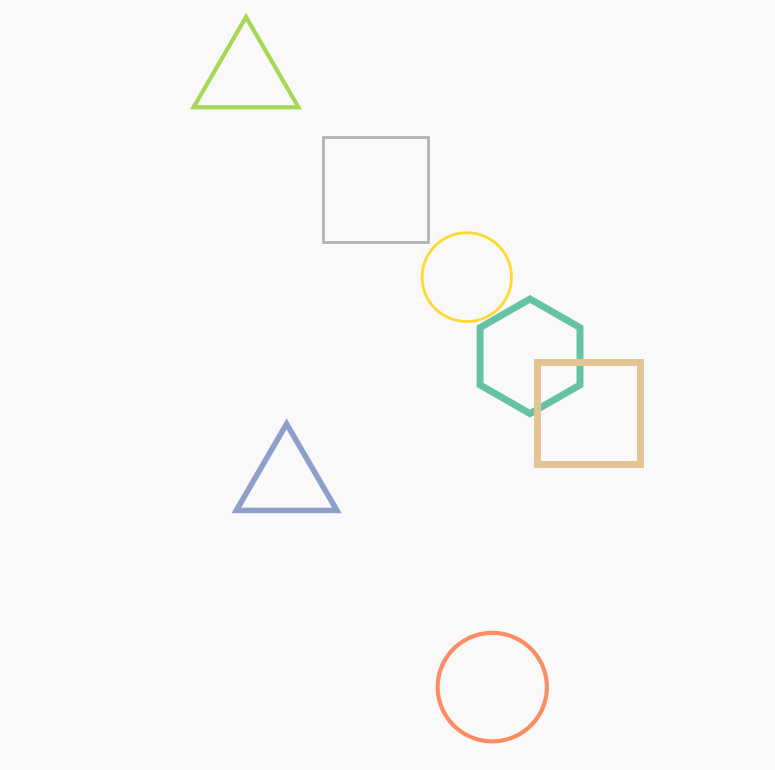[{"shape": "hexagon", "thickness": 2.5, "radius": 0.37, "center": [0.684, 0.537]}, {"shape": "circle", "thickness": 1.5, "radius": 0.35, "center": [0.635, 0.108]}, {"shape": "triangle", "thickness": 2, "radius": 0.37, "center": [0.37, 0.375]}, {"shape": "triangle", "thickness": 1.5, "radius": 0.39, "center": [0.317, 0.9]}, {"shape": "circle", "thickness": 1, "radius": 0.29, "center": [0.602, 0.64]}, {"shape": "square", "thickness": 2.5, "radius": 0.33, "center": [0.759, 0.464]}, {"shape": "square", "thickness": 1, "radius": 0.34, "center": [0.484, 0.754]}]